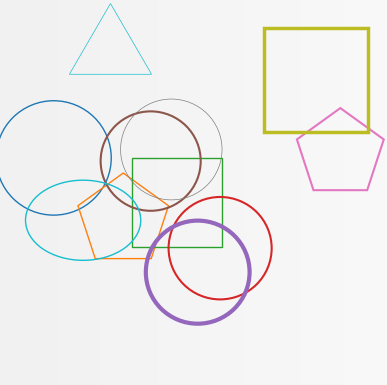[{"shape": "circle", "thickness": 1, "radius": 0.74, "center": [0.139, 0.59]}, {"shape": "pentagon", "thickness": 1, "radius": 0.61, "center": [0.318, 0.428]}, {"shape": "square", "thickness": 1, "radius": 0.58, "center": [0.456, 0.473]}, {"shape": "circle", "thickness": 1.5, "radius": 0.67, "center": [0.568, 0.355]}, {"shape": "circle", "thickness": 3, "radius": 0.67, "center": [0.51, 0.293]}, {"shape": "circle", "thickness": 1.5, "radius": 0.65, "center": [0.389, 0.582]}, {"shape": "pentagon", "thickness": 1.5, "radius": 0.59, "center": [0.878, 0.601]}, {"shape": "circle", "thickness": 0.5, "radius": 0.65, "center": [0.442, 0.612]}, {"shape": "square", "thickness": 2.5, "radius": 0.67, "center": [0.816, 0.792]}, {"shape": "oval", "thickness": 1, "radius": 0.74, "center": [0.215, 0.428]}, {"shape": "triangle", "thickness": 0.5, "radius": 0.61, "center": [0.285, 0.868]}]